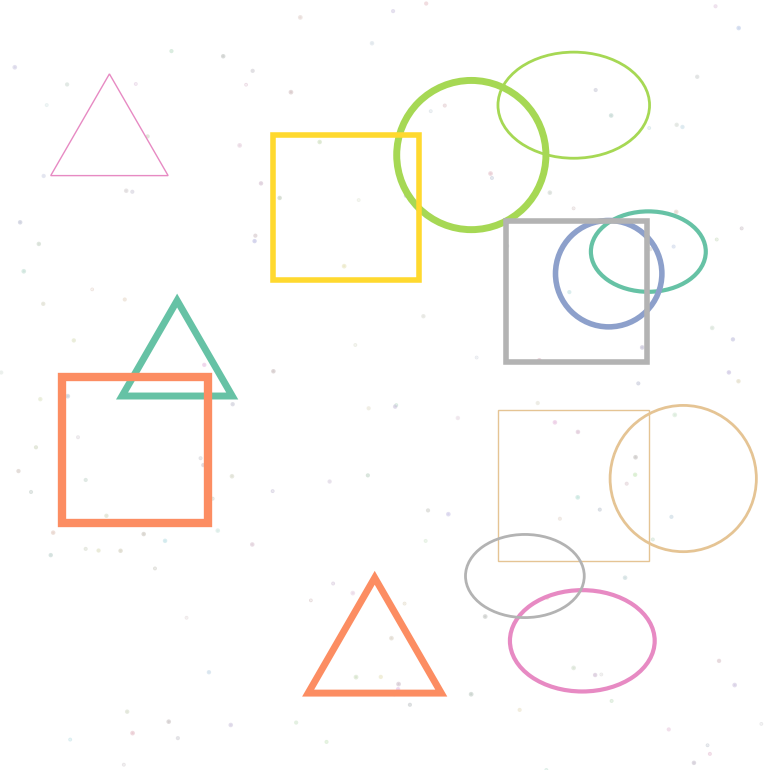[{"shape": "triangle", "thickness": 2.5, "radius": 0.41, "center": [0.23, 0.527]}, {"shape": "oval", "thickness": 1.5, "radius": 0.37, "center": [0.842, 0.673]}, {"shape": "triangle", "thickness": 2.5, "radius": 0.5, "center": [0.487, 0.15]}, {"shape": "square", "thickness": 3, "radius": 0.48, "center": [0.175, 0.415]}, {"shape": "circle", "thickness": 2, "radius": 0.35, "center": [0.791, 0.645]}, {"shape": "triangle", "thickness": 0.5, "radius": 0.44, "center": [0.142, 0.816]}, {"shape": "oval", "thickness": 1.5, "radius": 0.47, "center": [0.756, 0.168]}, {"shape": "circle", "thickness": 2.5, "radius": 0.48, "center": [0.612, 0.799]}, {"shape": "oval", "thickness": 1, "radius": 0.49, "center": [0.745, 0.863]}, {"shape": "square", "thickness": 2, "radius": 0.47, "center": [0.45, 0.731]}, {"shape": "circle", "thickness": 1, "radius": 0.47, "center": [0.887, 0.379]}, {"shape": "square", "thickness": 0.5, "radius": 0.49, "center": [0.745, 0.369]}, {"shape": "square", "thickness": 2, "radius": 0.46, "center": [0.748, 0.622]}, {"shape": "oval", "thickness": 1, "radius": 0.39, "center": [0.682, 0.252]}]